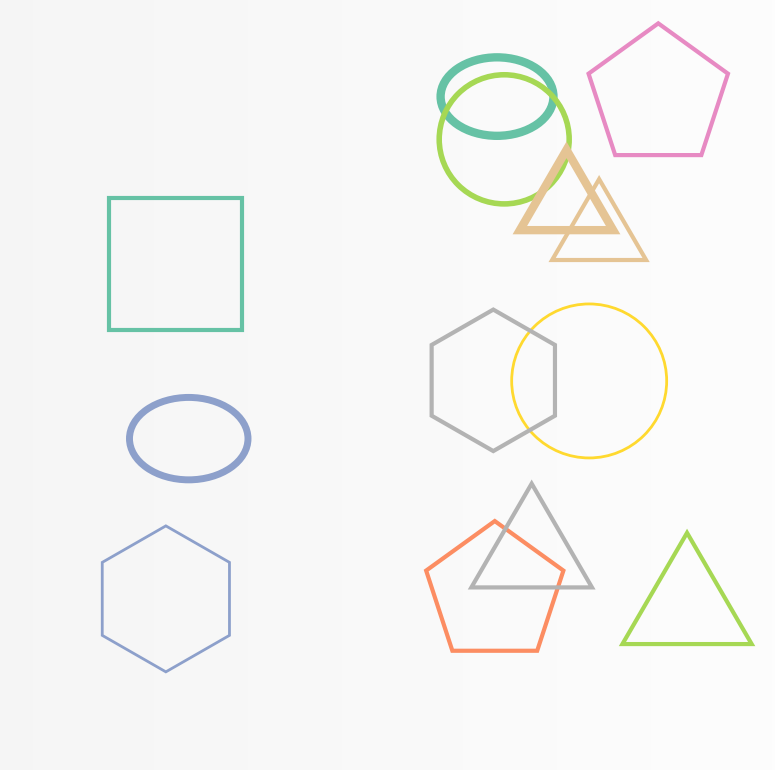[{"shape": "oval", "thickness": 3, "radius": 0.36, "center": [0.641, 0.875]}, {"shape": "square", "thickness": 1.5, "radius": 0.43, "center": [0.227, 0.657]}, {"shape": "pentagon", "thickness": 1.5, "radius": 0.47, "center": [0.638, 0.23]}, {"shape": "oval", "thickness": 2.5, "radius": 0.38, "center": [0.244, 0.43]}, {"shape": "hexagon", "thickness": 1, "radius": 0.47, "center": [0.214, 0.222]}, {"shape": "pentagon", "thickness": 1.5, "radius": 0.47, "center": [0.849, 0.875]}, {"shape": "circle", "thickness": 2, "radius": 0.42, "center": [0.651, 0.819]}, {"shape": "triangle", "thickness": 1.5, "radius": 0.48, "center": [0.887, 0.212]}, {"shape": "circle", "thickness": 1, "radius": 0.5, "center": [0.76, 0.505]}, {"shape": "triangle", "thickness": 3, "radius": 0.35, "center": [0.731, 0.736]}, {"shape": "triangle", "thickness": 1.5, "radius": 0.35, "center": [0.773, 0.697]}, {"shape": "triangle", "thickness": 1.5, "radius": 0.45, "center": [0.686, 0.282]}, {"shape": "hexagon", "thickness": 1.5, "radius": 0.46, "center": [0.637, 0.506]}]